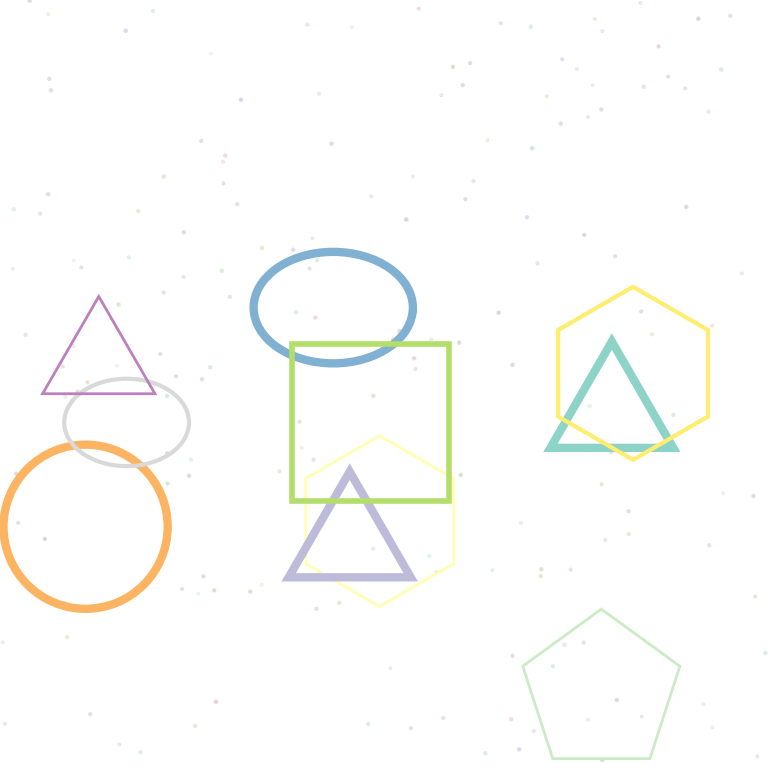[{"shape": "triangle", "thickness": 3, "radius": 0.46, "center": [0.795, 0.464]}, {"shape": "hexagon", "thickness": 1, "radius": 0.55, "center": [0.493, 0.323]}, {"shape": "triangle", "thickness": 3, "radius": 0.46, "center": [0.454, 0.296]}, {"shape": "oval", "thickness": 3, "radius": 0.52, "center": [0.433, 0.6]}, {"shape": "circle", "thickness": 3, "radius": 0.53, "center": [0.111, 0.316]}, {"shape": "square", "thickness": 2, "radius": 0.51, "center": [0.482, 0.452]}, {"shape": "oval", "thickness": 1.5, "radius": 0.41, "center": [0.164, 0.451]}, {"shape": "triangle", "thickness": 1, "radius": 0.42, "center": [0.128, 0.531]}, {"shape": "pentagon", "thickness": 1, "radius": 0.54, "center": [0.781, 0.102]}, {"shape": "hexagon", "thickness": 1.5, "radius": 0.56, "center": [0.822, 0.515]}]